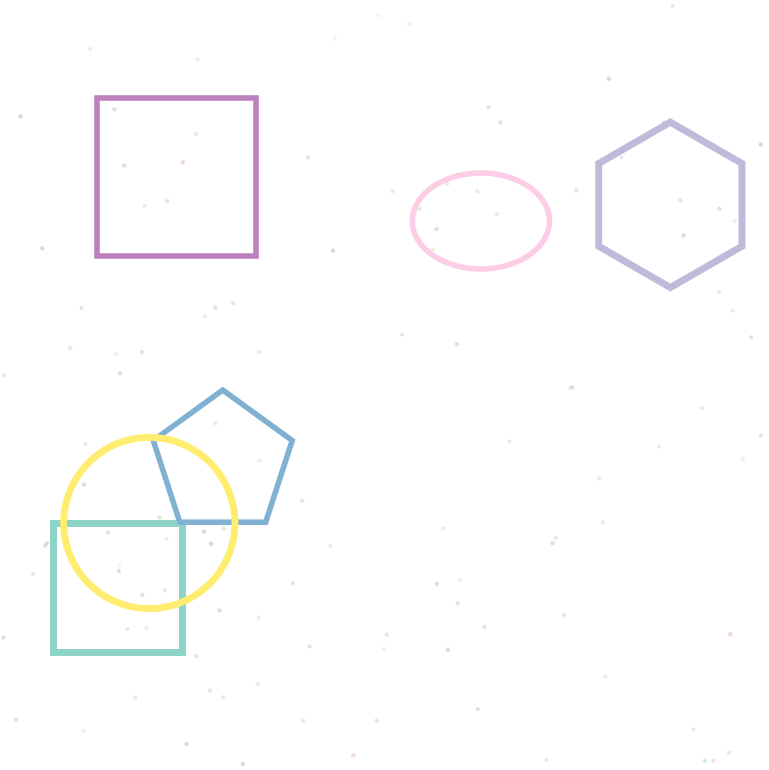[{"shape": "square", "thickness": 2.5, "radius": 0.42, "center": [0.153, 0.237]}, {"shape": "hexagon", "thickness": 2.5, "radius": 0.54, "center": [0.871, 0.734]}, {"shape": "pentagon", "thickness": 2, "radius": 0.47, "center": [0.289, 0.399]}, {"shape": "oval", "thickness": 2, "radius": 0.45, "center": [0.625, 0.713]}, {"shape": "square", "thickness": 2, "radius": 0.52, "center": [0.229, 0.77]}, {"shape": "circle", "thickness": 2.5, "radius": 0.56, "center": [0.194, 0.321]}]